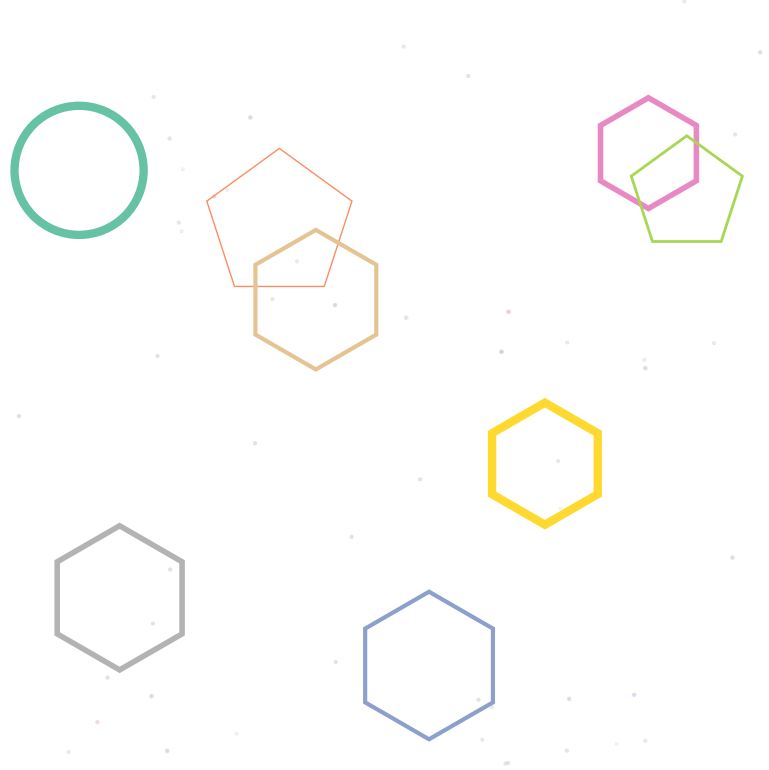[{"shape": "circle", "thickness": 3, "radius": 0.42, "center": [0.103, 0.779]}, {"shape": "pentagon", "thickness": 0.5, "radius": 0.5, "center": [0.363, 0.708]}, {"shape": "hexagon", "thickness": 1.5, "radius": 0.48, "center": [0.557, 0.136]}, {"shape": "hexagon", "thickness": 2, "radius": 0.36, "center": [0.842, 0.801]}, {"shape": "pentagon", "thickness": 1, "radius": 0.38, "center": [0.892, 0.748]}, {"shape": "hexagon", "thickness": 3, "radius": 0.4, "center": [0.708, 0.398]}, {"shape": "hexagon", "thickness": 1.5, "radius": 0.45, "center": [0.41, 0.611]}, {"shape": "hexagon", "thickness": 2, "radius": 0.47, "center": [0.155, 0.224]}]